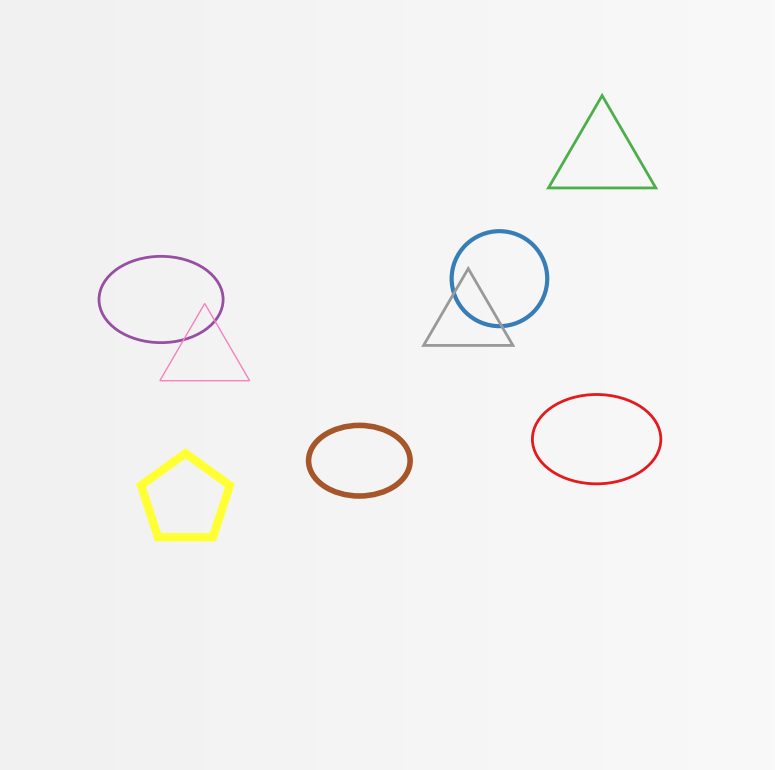[{"shape": "oval", "thickness": 1, "radius": 0.41, "center": [0.77, 0.43]}, {"shape": "circle", "thickness": 1.5, "radius": 0.31, "center": [0.644, 0.638]}, {"shape": "triangle", "thickness": 1, "radius": 0.4, "center": [0.777, 0.796]}, {"shape": "oval", "thickness": 1, "radius": 0.4, "center": [0.208, 0.611]}, {"shape": "pentagon", "thickness": 3, "radius": 0.3, "center": [0.239, 0.351]}, {"shape": "oval", "thickness": 2, "radius": 0.33, "center": [0.464, 0.402]}, {"shape": "triangle", "thickness": 0.5, "radius": 0.33, "center": [0.264, 0.539]}, {"shape": "triangle", "thickness": 1, "radius": 0.33, "center": [0.604, 0.585]}]